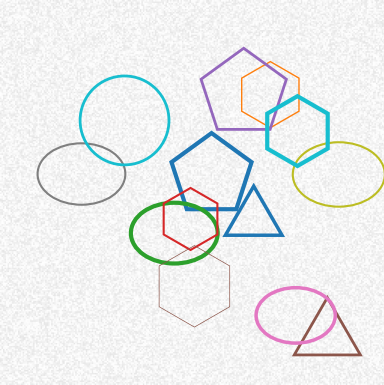[{"shape": "triangle", "thickness": 2.5, "radius": 0.42, "center": [0.659, 0.431]}, {"shape": "pentagon", "thickness": 3, "radius": 0.55, "center": [0.549, 0.545]}, {"shape": "hexagon", "thickness": 1, "radius": 0.43, "center": [0.702, 0.754]}, {"shape": "oval", "thickness": 3, "radius": 0.56, "center": [0.453, 0.394]}, {"shape": "hexagon", "thickness": 1.5, "radius": 0.4, "center": [0.495, 0.431]}, {"shape": "pentagon", "thickness": 2, "radius": 0.58, "center": [0.633, 0.758]}, {"shape": "hexagon", "thickness": 0.5, "radius": 0.53, "center": [0.505, 0.256]}, {"shape": "triangle", "thickness": 2, "radius": 0.5, "center": [0.85, 0.128]}, {"shape": "oval", "thickness": 2.5, "radius": 0.51, "center": [0.768, 0.181]}, {"shape": "oval", "thickness": 1.5, "radius": 0.57, "center": [0.212, 0.548]}, {"shape": "oval", "thickness": 1.5, "radius": 0.6, "center": [0.88, 0.547]}, {"shape": "hexagon", "thickness": 3, "radius": 0.45, "center": [0.773, 0.66]}, {"shape": "circle", "thickness": 2, "radius": 0.58, "center": [0.323, 0.687]}]